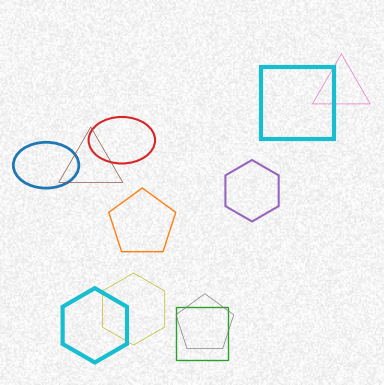[{"shape": "oval", "thickness": 2, "radius": 0.43, "center": [0.12, 0.571]}, {"shape": "pentagon", "thickness": 1, "radius": 0.46, "center": [0.37, 0.42]}, {"shape": "square", "thickness": 1, "radius": 0.34, "center": [0.525, 0.134]}, {"shape": "oval", "thickness": 1.5, "radius": 0.43, "center": [0.316, 0.636]}, {"shape": "hexagon", "thickness": 1.5, "radius": 0.4, "center": [0.655, 0.505]}, {"shape": "triangle", "thickness": 0.5, "radius": 0.48, "center": [0.236, 0.574]}, {"shape": "triangle", "thickness": 0.5, "radius": 0.43, "center": [0.887, 0.773]}, {"shape": "pentagon", "thickness": 0.5, "radius": 0.39, "center": [0.532, 0.158]}, {"shape": "hexagon", "thickness": 0.5, "radius": 0.47, "center": [0.347, 0.197]}, {"shape": "hexagon", "thickness": 3, "radius": 0.48, "center": [0.246, 0.155]}, {"shape": "square", "thickness": 3, "radius": 0.47, "center": [0.772, 0.733]}]